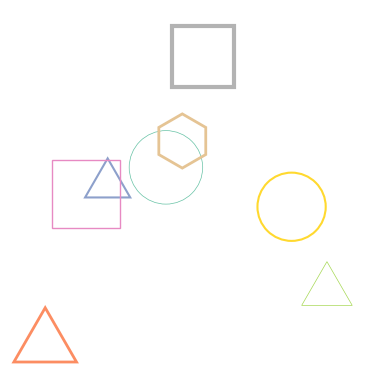[{"shape": "circle", "thickness": 0.5, "radius": 0.48, "center": [0.431, 0.565]}, {"shape": "triangle", "thickness": 2, "radius": 0.47, "center": [0.117, 0.107]}, {"shape": "triangle", "thickness": 1.5, "radius": 0.34, "center": [0.28, 0.521]}, {"shape": "square", "thickness": 1, "radius": 0.44, "center": [0.224, 0.497]}, {"shape": "triangle", "thickness": 0.5, "radius": 0.38, "center": [0.849, 0.245]}, {"shape": "circle", "thickness": 1.5, "radius": 0.44, "center": [0.757, 0.463]}, {"shape": "hexagon", "thickness": 2, "radius": 0.35, "center": [0.473, 0.634]}, {"shape": "square", "thickness": 3, "radius": 0.4, "center": [0.527, 0.853]}]